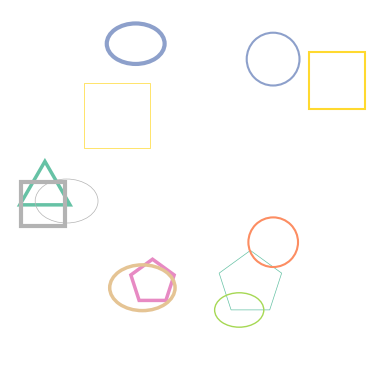[{"shape": "triangle", "thickness": 2.5, "radius": 0.38, "center": [0.117, 0.506]}, {"shape": "pentagon", "thickness": 0.5, "radius": 0.43, "center": [0.65, 0.264]}, {"shape": "circle", "thickness": 1.5, "radius": 0.32, "center": [0.71, 0.371]}, {"shape": "oval", "thickness": 3, "radius": 0.38, "center": [0.352, 0.886]}, {"shape": "circle", "thickness": 1.5, "radius": 0.34, "center": [0.709, 0.846]}, {"shape": "pentagon", "thickness": 2.5, "radius": 0.3, "center": [0.396, 0.268]}, {"shape": "oval", "thickness": 1, "radius": 0.32, "center": [0.621, 0.195]}, {"shape": "square", "thickness": 0.5, "radius": 0.43, "center": [0.303, 0.7]}, {"shape": "square", "thickness": 1.5, "radius": 0.37, "center": [0.875, 0.791]}, {"shape": "oval", "thickness": 2.5, "radius": 0.42, "center": [0.37, 0.253]}, {"shape": "oval", "thickness": 0.5, "radius": 0.41, "center": [0.173, 0.478]}, {"shape": "square", "thickness": 3, "radius": 0.29, "center": [0.112, 0.47]}]